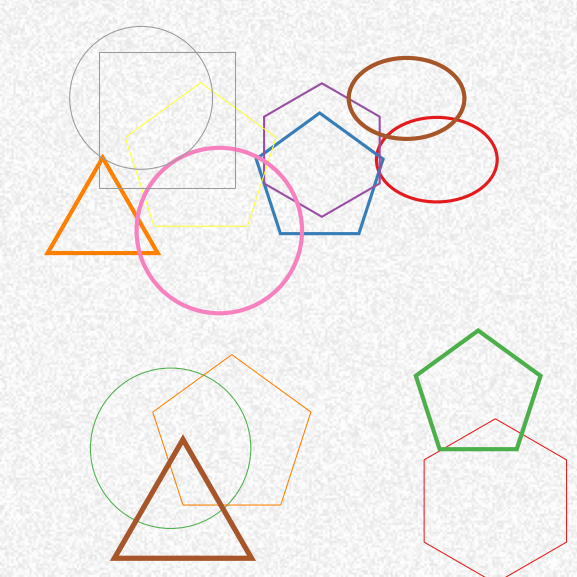[{"shape": "oval", "thickness": 1.5, "radius": 0.52, "center": [0.756, 0.723]}, {"shape": "hexagon", "thickness": 0.5, "radius": 0.71, "center": [0.858, 0.132]}, {"shape": "pentagon", "thickness": 1.5, "radius": 0.58, "center": [0.554, 0.688]}, {"shape": "pentagon", "thickness": 2, "radius": 0.57, "center": [0.828, 0.313]}, {"shape": "circle", "thickness": 0.5, "radius": 0.69, "center": [0.295, 0.223]}, {"shape": "hexagon", "thickness": 1, "radius": 0.58, "center": [0.557, 0.739]}, {"shape": "triangle", "thickness": 2, "radius": 0.55, "center": [0.178, 0.616]}, {"shape": "pentagon", "thickness": 0.5, "radius": 0.72, "center": [0.401, 0.241]}, {"shape": "pentagon", "thickness": 0.5, "radius": 0.69, "center": [0.347, 0.719]}, {"shape": "triangle", "thickness": 2.5, "radius": 0.69, "center": [0.317, 0.101]}, {"shape": "oval", "thickness": 2, "radius": 0.5, "center": [0.704, 0.829]}, {"shape": "circle", "thickness": 2, "radius": 0.72, "center": [0.38, 0.6]}, {"shape": "circle", "thickness": 0.5, "radius": 0.62, "center": [0.244, 0.83]}, {"shape": "square", "thickness": 0.5, "radius": 0.59, "center": [0.289, 0.792]}]